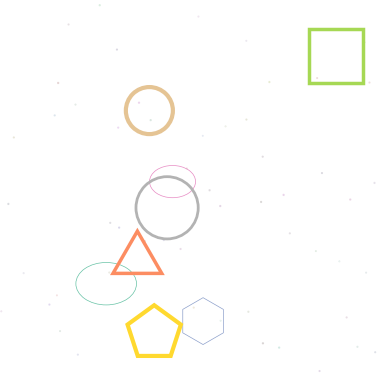[{"shape": "oval", "thickness": 0.5, "radius": 0.39, "center": [0.276, 0.263]}, {"shape": "triangle", "thickness": 2.5, "radius": 0.37, "center": [0.357, 0.326]}, {"shape": "hexagon", "thickness": 0.5, "radius": 0.3, "center": [0.527, 0.166]}, {"shape": "oval", "thickness": 0.5, "radius": 0.3, "center": [0.448, 0.528]}, {"shape": "square", "thickness": 2.5, "radius": 0.35, "center": [0.872, 0.855]}, {"shape": "pentagon", "thickness": 3, "radius": 0.36, "center": [0.401, 0.134]}, {"shape": "circle", "thickness": 3, "radius": 0.31, "center": [0.388, 0.713]}, {"shape": "circle", "thickness": 2, "radius": 0.4, "center": [0.434, 0.46]}]